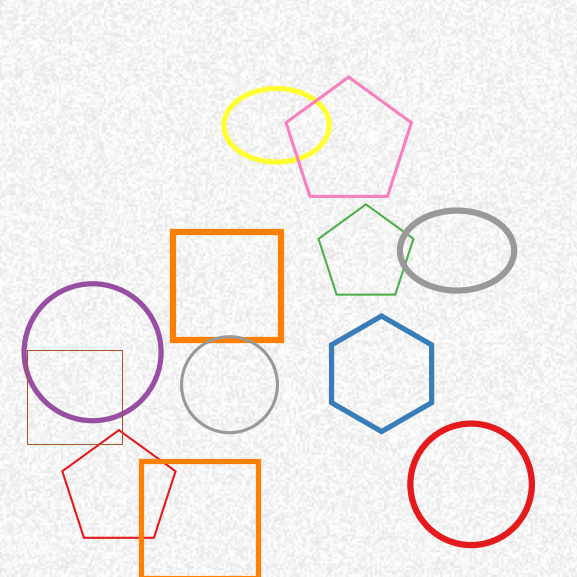[{"shape": "pentagon", "thickness": 1, "radius": 0.52, "center": [0.206, 0.151]}, {"shape": "circle", "thickness": 3, "radius": 0.53, "center": [0.816, 0.16]}, {"shape": "hexagon", "thickness": 2.5, "radius": 0.5, "center": [0.661, 0.352]}, {"shape": "pentagon", "thickness": 1, "radius": 0.43, "center": [0.634, 0.559]}, {"shape": "circle", "thickness": 2.5, "radius": 0.59, "center": [0.16, 0.389]}, {"shape": "square", "thickness": 3, "radius": 0.47, "center": [0.393, 0.504]}, {"shape": "square", "thickness": 2.5, "radius": 0.51, "center": [0.345, 0.1]}, {"shape": "oval", "thickness": 2.5, "radius": 0.46, "center": [0.479, 0.782]}, {"shape": "square", "thickness": 0.5, "radius": 0.41, "center": [0.129, 0.312]}, {"shape": "pentagon", "thickness": 1.5, "radius": 0.57, "center": [0.604, 0.751]}, {"shape": "oval", "thickness": 3, "radius": 0.49, "center": [0.791, 0.565]}, {"shape": "circle", "thickness": 1.5, "radius": 0.42, "center": [0.397, 0.333]}]